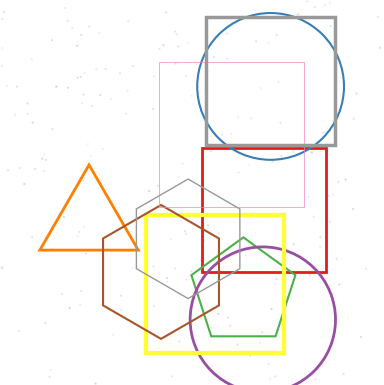[{"shape": "square", "thickness": 2, "radius": 0.81, "center": [0.686, 0.454]}, {"shape": "circle", "thickness": 1.5, "radius": 0.95, "center": [0.703, 0.776]}, {"shape": "pentagon", "thickness": 1.5, "radius": 0.71, "center": [0.632, 0.241]}, {"shape": "circle", "thickness": 2, "radius": 0.94, "center": [0.683, 0.17]}, {"shape": "triangle", "thickness": 2, "radius": 0.74, "center": [0.231, 0.424]}, {"shape": "square", "thickness": 3, "radius": 0.9, "center": [0.559, 0.262]}, {"shape": "hexagon", "thickness": 1.5, "radius": 0.87, "center": [0.418, 0.294]}, {"shape": "square", "thickness": 0.5, "radius": 0.94, "center": [0.602, 0.65]}, {"shape": "square", "thickness": 2.5, "radius": 0.84, "center": [0.702, 0.79]}, {"shape": "hexagon", "thickness": 1, "radius": 0.78, "center": [0.489, 0.38]}]